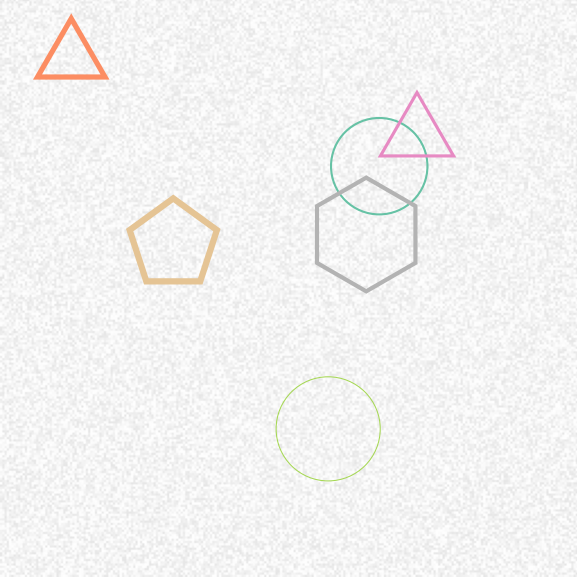[{"shape": "circle", "thickness": 1, "radius": 0.42, "center": [0.657, 0.711]}, {"shape": "triangle", "thickness": 2.5, "radius": 0.34, "center": [0.123, 0.9]}, {"shape": "triangle", "thickness": 1.5, "radius": 0.37, "center": [0.722, 0.766]}, {"shape": "circle", "thickness": 0.5, "radius": 0.45, "center": [0.568, 0.257]}, {"shape": "pentagon", "thickness": 3, "radius": 0.4, "center": [0.3, 0.576]}, {"shape": "hexagon", "thickness": 2, "radius": 0.49, "center": [0.634, 0.593]}]